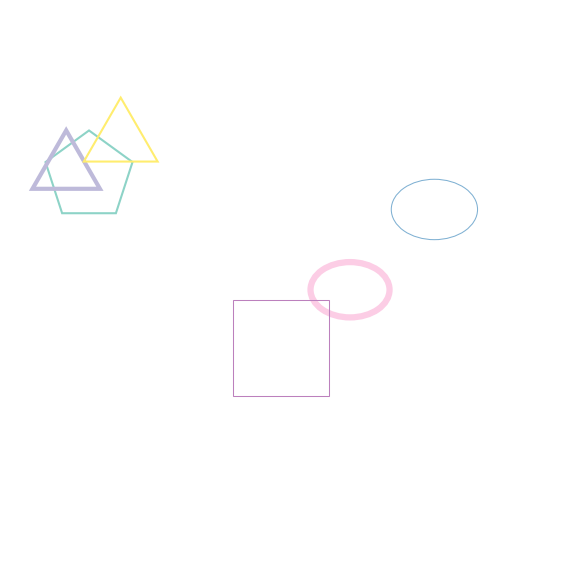[{"shape": "pentagon", "thickness": 1, "radius": 0.4, "center": [0.154, 0.694]}, {"shape": "triangle", "thickness": 2, "radius": 0.34, "center": [0.115, 0.706]}, {"shape": "oval", "thickness": 0.5, "radius": 0.37, "center": [0.752, 0.636]}, {"shape": "oval", "thickness": 3, "radius": 0.34, "center": [0.606, 0.497]}, {"shape": "square", "thickness": 0.5, "radius": 0.42, "center": [0.487, 0.396]}, {"shape": "triangle", "thickness": 1, "radius": 0.37, "center": [0.209, 0.756]}]